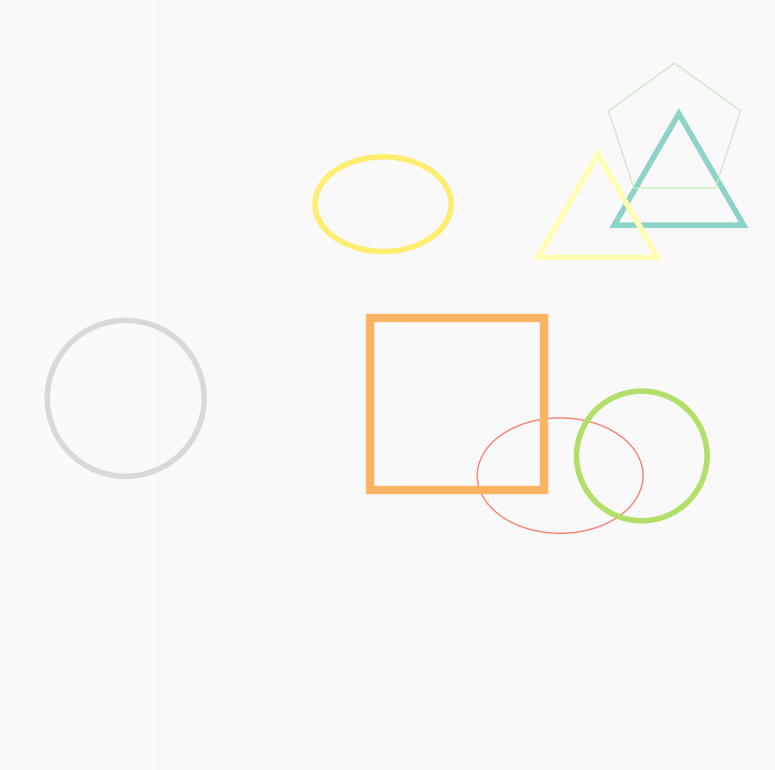[{"shape": "triangle", "thickness": 2, "radius": 0.48, "center": [0.876, 0.756]}, {"shape": "triangle", "thickness": 2, "radius": 0.45, "center": [0.771, 0.711]}, {"shape": "oval", "thickness": 0.5, "radius": 0.54, "center": [0.723, 0.382]}, {"shape": "square", "thickness": 3, "radius": 0.56, "center": [0.59, 0.475]}, {"shape": "circle", "thickness": 2, "radius": 0.42, "center": [0.828, 0.408]}, {"shape": "circle", "thickness": 2, "radius": 0.51, "center": [0.162, 0.483]}, {"shape": "pentagon", "thickness": 0.5, "radius": 0.45, "center": [0.87, 0.828]}, {"shape": "oval", "thickness": 2, "radius": 0.44, "center": [0.494, 0.735]}]